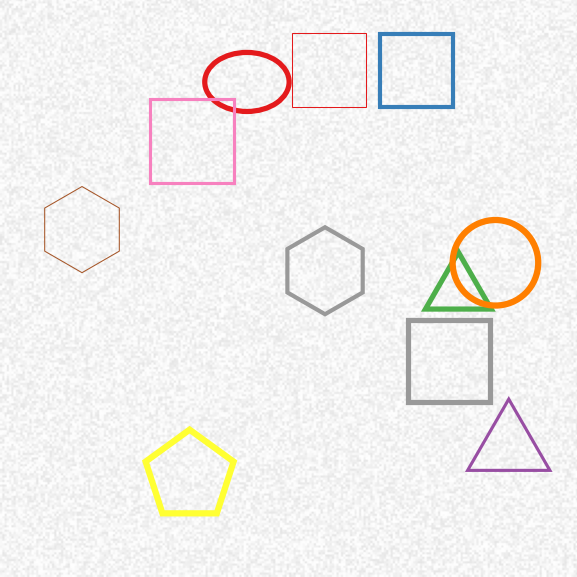[{"shape": "oval", "thickness": 2.5, "radius": 0.37, "center": [0.428, 0.857]}, {"shape": "square", "thickness": 0.5, "radius": 0.32, "center": [0.57, 0.878]}, {"shape": "square", "thickness": 2, "radius": 0.32, "center": [0.721, 0.877]}, {"shape": "triangle", "thickness": 2.5, "radius": 0.33, "center": [0.794, 0.497]}, {"shape": "triangle", "thickness": 1.5, "radius": 0.41, "center": [0.881, 0.226]}, {"shape": "circle", "thickness": 3, "radius": 0.37, "center": [0.858, 0.544]}, {"shape": "pentagon", "thickness": 3, "radius": 0.4, "center": [0.328, 0.175]}, {"shape": "hexagon", "thickness": 0.5, "radius": 0.37, "center": [0.142, 0.602]}, {"shape": "square", "thickness": 1.5, "radius": 0.36, "center": [0.332, 0.755]}, {"shape": "hexagon", "thickness": 2, "radius": 0.38, "center": [0.563, 0.53]}, {"shape": "square", "thickness": 2.5, "radius": 0.36, "center": [0.778, 0.374]}]